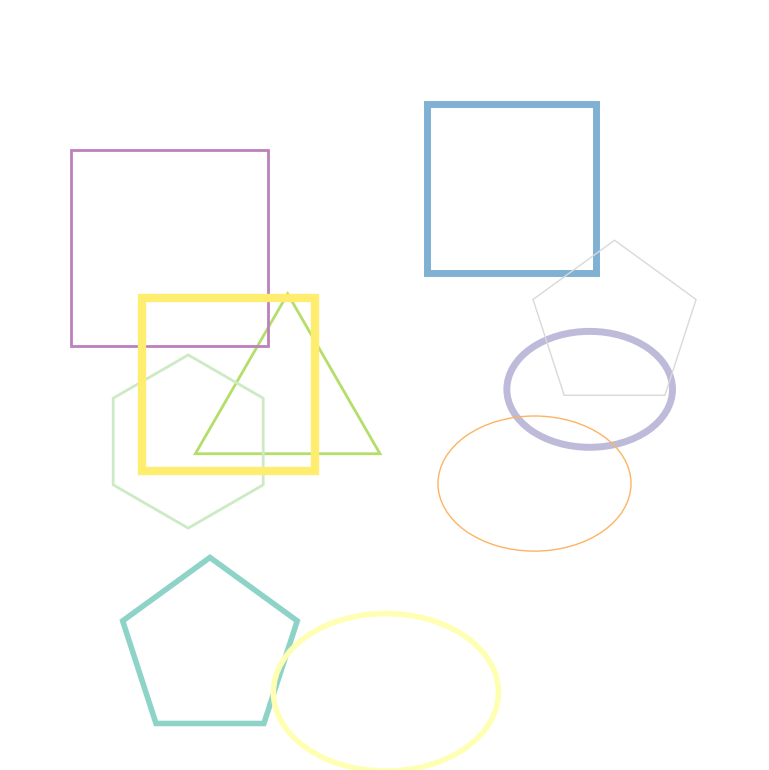[{"shape": "pentagon", "thickness": 2, "radius": 0.6, "center": [0.273, 0.157]}, {"shape": "oval", "thickness": 2, "radius": 0.73, "center": [0.501, 0.101]}, {"shape": "oval", "thickness": 2.5, "radius": 0.54, "center": [0.766, 0.494]}, {"shape": "square", "thickness": 2.5, "radius": 0.55, "center": [0.664, 0.755]}, {"shape": "oval", "thickness": 0.5, "radius": 0.63, "center": [0.694, 0.372]}, {"shape": "triangle", "thickness": 1, "radius": 0.69, "center": [0.374, 0.48]}, {"shape": "pentagon", "thickness": 0.5, "radius": 0.56, "center": [0.798, 0.577]}, {"shape": "square", "thickness": 1, "radius": 0.64, "center": [0.22, 0.678]}, {"shape": "hexagon", "thickness": 1, "radius": 0.56, "center": [0.244, 0.427]}, {"shape": "square", "thickness": 3, "radius": 0.56, "center": [0.297, 0.501]}]